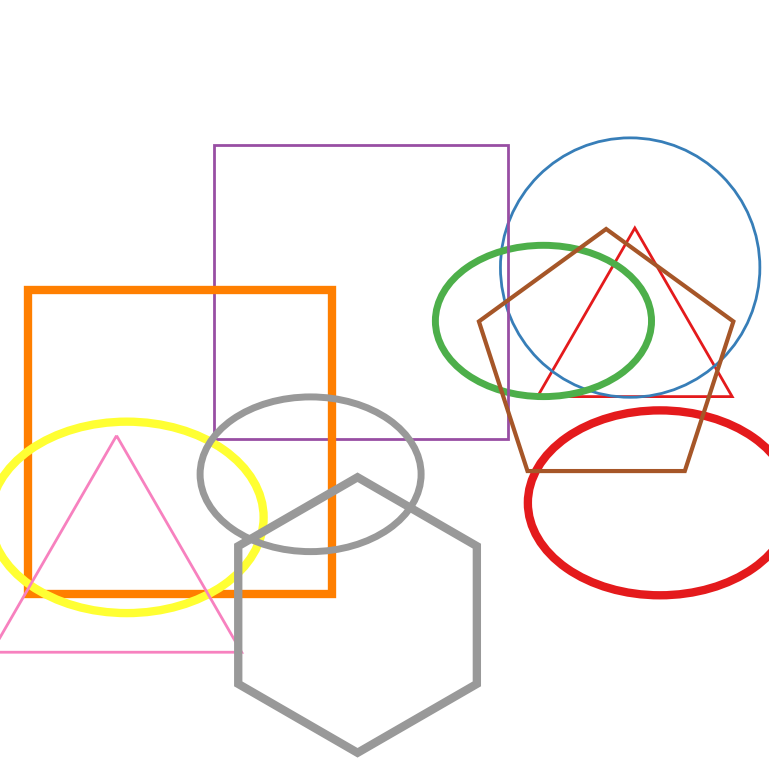[{"shape": "oval", "thickness": 3, "radius": 0.86, "center": [0.857, 0.347]}, {"shape": "triangle", "thickness": 1, "radius": 0.73, "center": [0.824, 0.558]}, {"shape": "circle", "thickness": 1, "radius": 0.84, "center": [0.818, 0.653]}, {"shape": "oval", "thickness": 2.5, "radius": 0.7, "center": [0.706, 0.583]}, {"shape": "square", "thickness": 1, "radius": 0.95, "center": [0.469, 0.621]}, {"shape": "square", "thickness": 3, "radius": 0.99, "center": [0.234, 0.426]}, {"shape": "oval", "thickness": 3, "radius": 0.89, "center": [0.165, 0.328]}, {"shape": "pentagon", "thickness": 1.5, "radius": 0.87, "center": [0.787, 0.529]}, {"shape": "triangle", "thickness": 1, "radius": 0.94, "center": [0.151, 0.247]}, {"shape": "hexagon", "thickness": 3, "radius": 0.89, "center": [0.464, 0.201]}, {"shape": "oval", "thickness": 2.5, "radius": 0.72, "center": [0.403, 0.384]}]